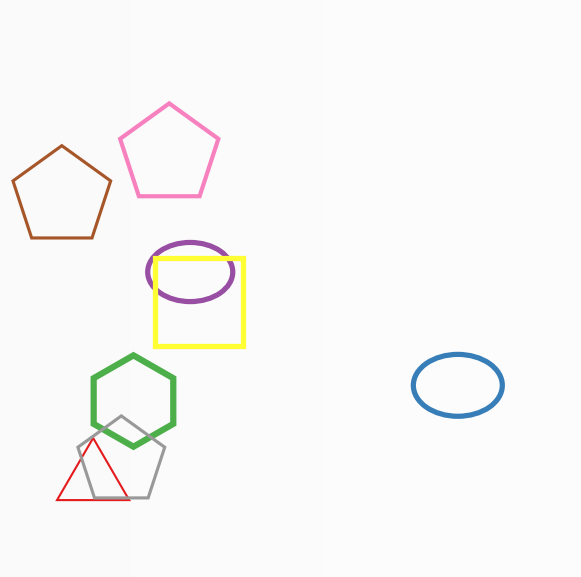[{"shape": "triangle", "thickness": 1, "radius": 0.36, "center": [0.16, 0.169]}, {"shape": "oval", "thickness": 2.5, "radius": 0.38, "center": [0.788, 0.332]}, {"shape": "hexagon", "thickness": 3, "radius": 0.4, "center": [0.23, 0.305]}, {"shape": "oval", "thickness": 2.5, "radius": 0.37, "center": [0.327, 0.528]}, {"shape": "square", "thickness": 2.5, "radius": 0.38, "center": [0.343, 0.476]}, {"shape": "pentagon", "thickness": 1.5, "radius": 0.44, "center": [0.106, 0.659]}, {"shape": "pentagon", "thickness": 2, "radius": 0.44, "center": [0.291, 0.731]}, {"shape": "pentagon", "thickness": 1.5, "radius": 0.39, "center": [0.209, 0.2]}]